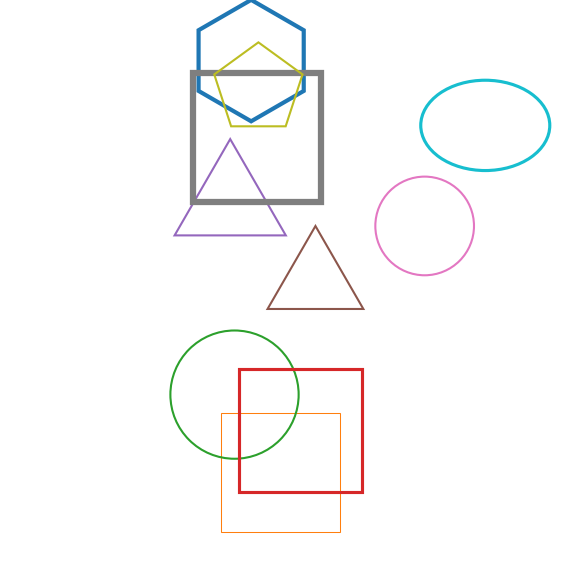[{"shape": "hexagon", "thickness": 2, "radius": 0.53, "center": [0.435, 0.894]}, {"shape": "square", "thickness": 0.5, "radius": 0.52, "center": [0.486, 0.181]}, {"shape": "circle", "thickness": 1, "radius": 0.56, "center": [0.406, 0.316]}, {"shape": "square", "thickness": 1.5, "radius": 0.53, "center": [0.521, 0.253]}, {"shape": "triangle", "thickness": 1, "radius": 0.56, "center": [0.399, 0.647]}, {"shape": "triangle", "thickness": 1, "radius": 0.48, "center": [0.546, 0.512]}, {"shape": "circle", "thickness": 1, "radius": 0.43, "center": [0.735, 0.608]}, {"shape": "square", "thickness": 3, "radius": 0.56, "center": [0.445, 0.761]}, {"shape": "pentagon", "thickness": 1, "radius": 0.4, "center": [0.447, 0.845]}, {"shape": "oval", "thickness": 1.5, "radius": 0.56, "center": [0.84, 0.782]}]